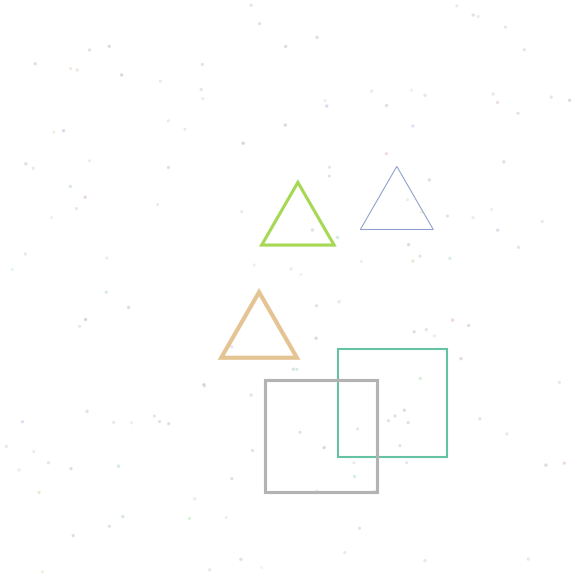[{"shape": "square", "thickness": 1, "radius": 0.47, "center": [0.679, 0.301]}, {"shape": "triangle", "thickness": 0.5, "radius": 0.36, "center": [0.687, 0.638]}, {"shape": "triangle", "thickness": 1.5, "radius": 0.36, "center": [0.516, 0.611]}, {"shape": "triangle", "thickness": 2, "radius": 0.38, "center": [0.449, 0.418]}, {"shape": "square", "thickness": 1.5, "radius": 0.48, "center": [0.555, 0.244]}]